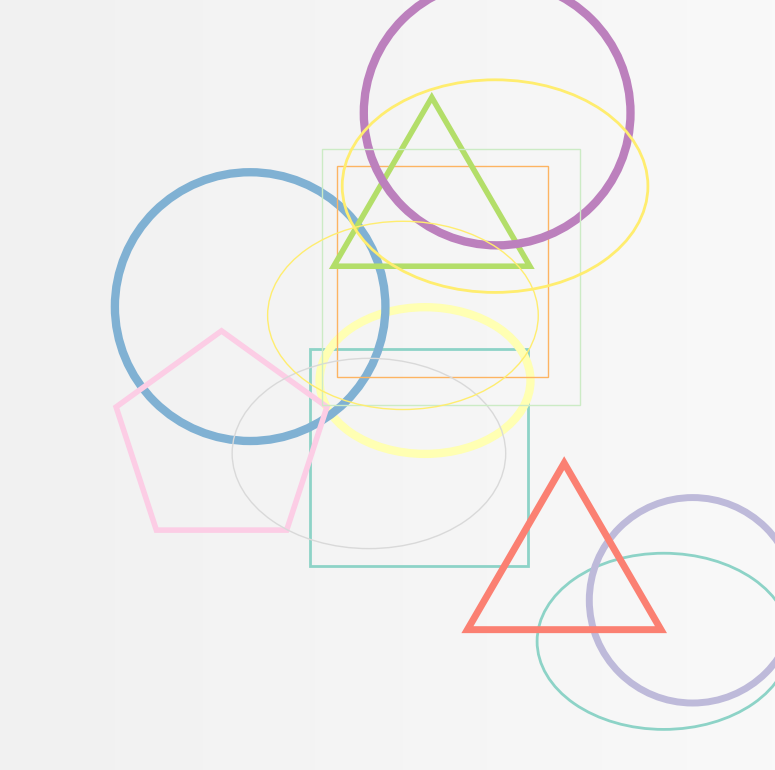[{"shape": "oval", "thickness": 1, "radius": 0.82, "center": [0.856, 0.167]}, {"shape": "square", "thickness": 1, "radius": 0.71, "center": [0.54, 0.406]}, {"shape": "oval", "thickness": 3, "radius": 0.68, "center": [0.548, 0.506]}, {"shape": "circle", "thickness": 2.5, "radius": 0.67, "center": [0.894, 0.22]}, {"shape": "triangle", "thickness": 2.5, "radius": 0.72, "center": [0.728, 0.254]}, {"shape": "circle", "thickness": 3, "radius": 0.87, "center": [0.323, 0.602]}, {"shape": "square", "thickness": 0.5, "radius": 0.68, "center": [0.571, 0.647]}, {"shape": "triangle", "thickness": 2, "radius": 0.73, "center": [0.557, 0.727]}, {"shape": "pentagon", "thickness": 2, "radius": 0.72, "center": [0.286, 0.427]}, {"shape": "oval", "thickness": 0.5, "radius": 0.88, "center": [0.476, 0.411]}, {"shape": "circle", "thickness": 3, "radius": 0.86, "center": [0.641, 0.853]}, {"shape": "square", "thickness": 0.5, "radius": 0.83, "center": [0.582, 0.64]}, {"shape": "oval", "thickness": 1, "radius": 0.99, "center": [0.639, 0.758]}, {"shape": "oval", "thickness": 0.5, "radius": 0.87, "center": [0.52, 0.59]}]